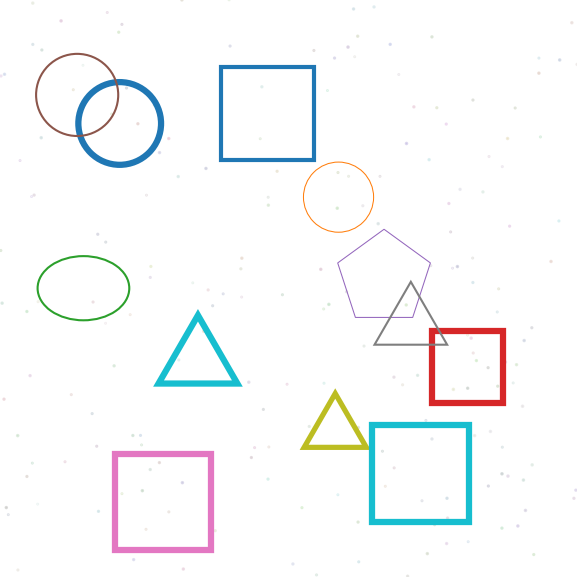[{"shape": "square", "thickness": 2, "radius": 0.4, "center": [0.464, 0.802]}, {"shape": "circle", "thickness": 3, "radius": 0.36, "center": [0.207, 0.785]}, {"shape": "circle", "thickness": 0.5, "radius": 0.3, "center": [0.586, 0.658]}, {"shape": "oval", "thickness": 1, "radius": 0.4, "center": [0.144, 0.5]}, {"shape": "square", "thickness": 3, "radius": 0.31, "center": [0.809, 0.363]}, {"shape": "pentagon", "thickness": 0.5, "radius": 0.42, "center": [0.665, 0.518]}, {"shape": "circle", "thickness": 1, "radius": 0.36, "center": [0.134, 0.835]}, {"shape": "square", "thickness": 3, "radius": 0.42, "center": [0.282, 0.13]}, {"shape": "triangle", "thickness": 1, "radius": 0.36, "center": [0.711, 0.439]}, {"shape": "triangle", "thickness": 2.5, "radius": 0.31, "center": [0.581, 0.256]}, {"shape": "triangle", "thickness": 3, "radius": 0.39, "center": [0.343, 0.374]}, {"shape": "square", "thickness": 3, "radius": 0.42, "center": [0.728, 0.179]}]